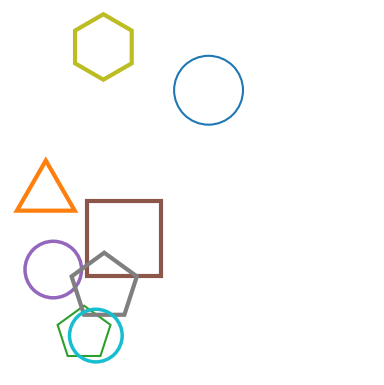[{"shape": "circle", "thickness": 1.5, "radius": 0.45, "center": [0.542, 0.766]}, {"shape": "triangle", "thickness": 3, "radius": 0.43, "center": [0.119, 0.496]}, {"shape": "pentagon", "thickness": 1.5, "radius": 0.36, "center": [0.218, 0.134]}, {"shape": "circle", "thickness": 2.5, "radius": 0.37, "center": [0.138, 0.3]}, {"shape": "square", "thickness": 3, "radius": 0.48, "center": [0.322, 0.381]}, {"shape": "pentagon", "thickness": 3, "radius": 0.45, "center": [0.271, 0.254]}, {"shape": "hexagon", "thickness": 3, "radius": 0.42, "center": [0.269, 0.878]}, {"shape": "circle", "thickness": 2.5, "radius": 0.34, "center": [0.249, 0.128]}]